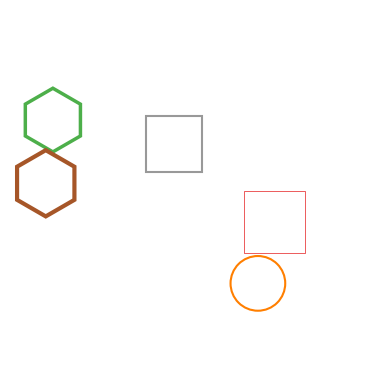[{"shape": "square", "thickness": 0.5, "radius": 0.4, "center": [0.713, 0.423]}, {"shape": "hexagon", "thickness": 2.5, "radius": 0.41, "center": [0.137, 0.688]}, {"shape": "circle", "thickness": 1.5, "radius": 0.36, "center": [0.67, 0.264]}, {"shape": "hexagon", "thickness": 3, "radius": 0.43, "center": [0.119, 0.524]}, {"shape": "square", "thickness": 1.5, "radius": 0.36, "center": [0.452, 0.627]}]